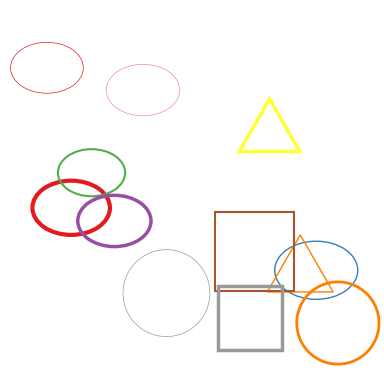[{"shape": "oval", "thickness": 3, "radius": 0.5, "center": [0.185, 0.46]}, {"shape": "oval", "thickness": 0.5, "radius": 0.47, "center": [0.122, 0.824]}, {"shape": "oval", "thickness": 1, "radius": 0.54, "center": [0.821, 0.298]}, {"shape": "oval", "thickness": 1.5, "radius": 0.44, "center": [0.238, 0.551]}, {"shape": "oval", "thickness": 2.5, "radius": 0.48, "center": [0.297, 0.426]}, {"shape": "circle", "thickness": 2, "radius": 0.53, "center": [0.878, 0.161]}, {"shape": "triangle", "thickness": 1, "radius": 0.49, "center": [0.78, 0.291]}, {"shape": "triangle", "thickness": 2.5, "radius": 0.45, "center": [0.7, 0.652]}, {"shape": "square", "thickness": 1.5, "radius": 0.51, "center": [0.661, 0.346]}, {"shape": "oval", "thickness": 0.5, "radius": 0.48, "center": [0.371, 0.766]}, {"shape": "square", "thickness": 2.5, "radius": 0.41, "center": [0.649, 0.174]}, {"shape": "circle", "thickness": 0.5, "radius": 0.56, "center": [0.432, 0.239]}]